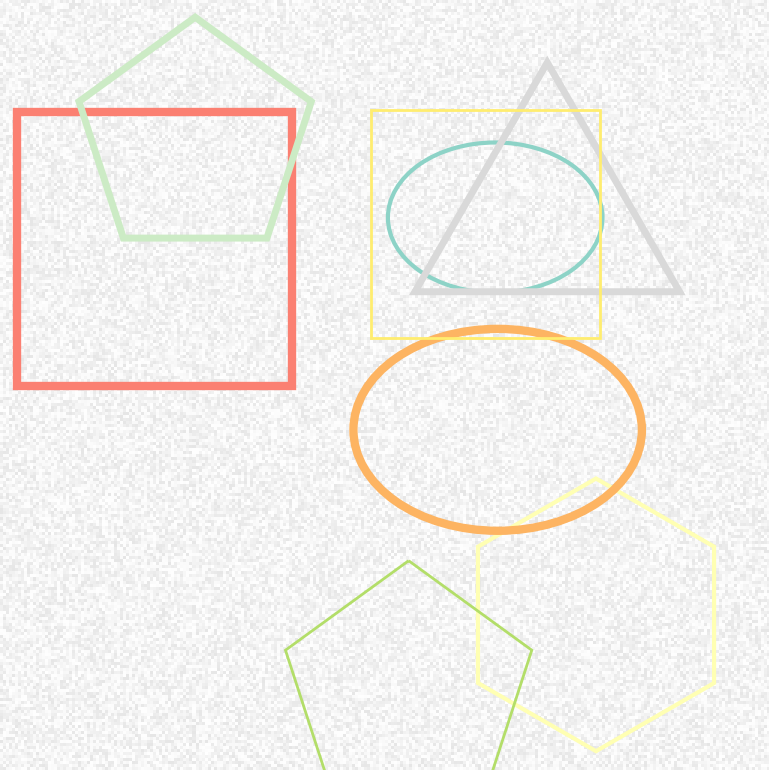[{"shape": "oval", "thickness": 1.5, "radius": 0.7, "center": [0.643, 0.717]}, {"shape": "hexagon", "thickness": 1.5, "radius": 0.89, "center": [0.774, 0.201]}, {"shape": "square", "thickness": 3, "radius": 0.89, "center": [0.201, 0.677]}, {"shape": "oval", "thickness": 3, "radius": 0.94, "center": [0.646, 0.442]}, {"shape": "pentagon", "thickness": 1, "radius": 0.84, "center": [0.531, 0.104]}, {"shape": "triangle", "thickness": 2.5, "radius": 0.99, "center": [0.711, 0.72]}, {"shape": "pentagon", "thickness": 2.5, "radius": 0.79, "center": [0.253, 0.819]}, {"shape": "square", "thickness": 1, "radius": 0.74, "center": [0.631, 0.709]}]